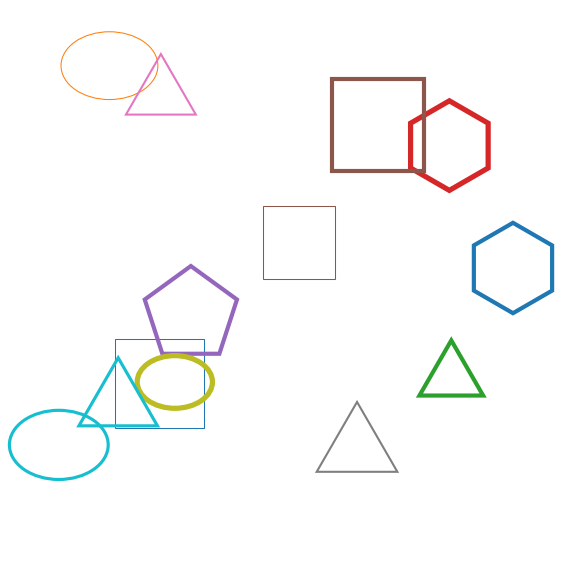[{"shape": "hexagon", "thickness": 2, "radius": 0.39, "center": [0.888, 0.535]}, {"shape": "square", "thickness": 0.5, "radius": 0.39, "center": [0.276, 0.335]}, {"shape": "oval", "thickness": 0.5, "radius": 0.42, "center": [0.19, 0.885]}, {"shape": "triangle", "thickness": 2, "radius": 0.32, "center": [0.781, 0.346]}, {"shape": "hexagon", "thickness": 2.5, "radius": 0.39, "center": [0.778, 0.747]}, {"shape": "pentagon", "thickness": 2, "radius": 0.42, "center": [0.33, 0.455]}, {"shape": "square", "thickness": 0.5, "radius": 0.31, "center": [0.518, 0.579]}, {"shape": "square", "thickness": 2, "radius": 0.4, "center": [0.654, 0.782]}, {"shape": "triangle", "thickness": 1, "radius": 0.35, "center": [0.279, 0.836]}, {"shape": "triangle", "thickness": 1, "radius": 0.4, "center": [0.618, 0.222]}, {"shape": "oval", "thickness": 2.5, "radius": 0.33, "center": [0.303, 0.338]}, {"shape": "oval", "thickness": 1.5, "radius": 0.43, "center": [0.102, 0.229]}, {"shape": "triangle", "thickness": 1.5, "radius": 0.39, "center": [0.205, 0.301]}]